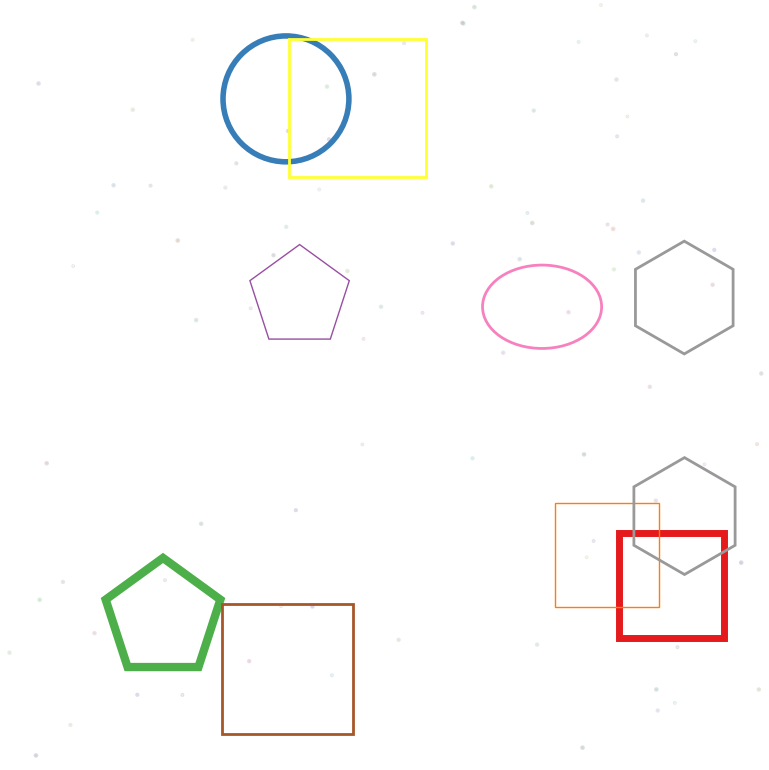[{"shape": "square", "thickness": 2.5, "radius": 0.34, "center": [0.872, 0.24]}, {"shape": "circle", "thickness": 2, "radius": 0.41, "center": [0.371, 0.872]}, {"shape": "pentagon", "thickness": 3, "radius": 0.39, "center": [0.212, 0.197]}, {"shape": "pentagon", "thickness": 0.5, "radius": 0.34, "center": [0.389, 0.615]}, {"shape": "square", "thickness": 0.5, "radius": 0.34, "center": [0.788, 0.28]}, {"shape": "square", "thickness": 1, "radius": 0.45, "center": [0.464, 0.859]}, {"shape": "square", "thickness": 1, "radius": 0.42, "center": [0.373, 0.131]}, {"shape": "oval", "thickness": 1, "radius": 0.39, "center": [0.704, 0.602]}, {"shape": "hexagon", "thickness": 1, "radius": 0.38, "center": [0.889, 0.33]}, {"shape": "hexagon", "thickness": 1, "radius": 0.37, "center": [0.889, 0.614]}]